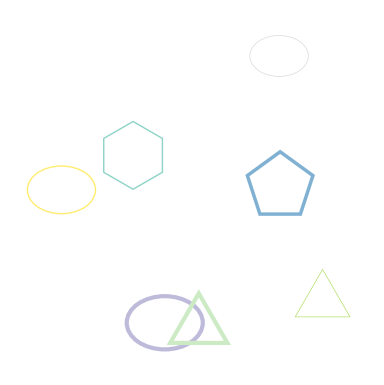[{"shape": "hexagon", "thickness": 1, "radius": 0.44, "center": [0.346, 0.596]}, {"shape": "oval", "thickness": 3, "radius": 0.49, "center": [0.428, 0.162]}, {"shape": "pentagon", "thickness": 2.5, "radius": 0.45, "center": [0.728, 0.516]}, {"shape": "triangle", "thickness": 0.5, "radius": 0.41, "center": [0.838, 0.218]}, {"shape": "oval", "thickness": 0.5, "radius": 0.38, "center": [0.725, 0.855]}, {"shape": "triangle", "thickness": 3, "radius": 0.43, "center": [0.516, 0.152]}, {"shape": "oval", "thickness": 1, "radius": 0.44, "center": [0.16, 0.507]}]